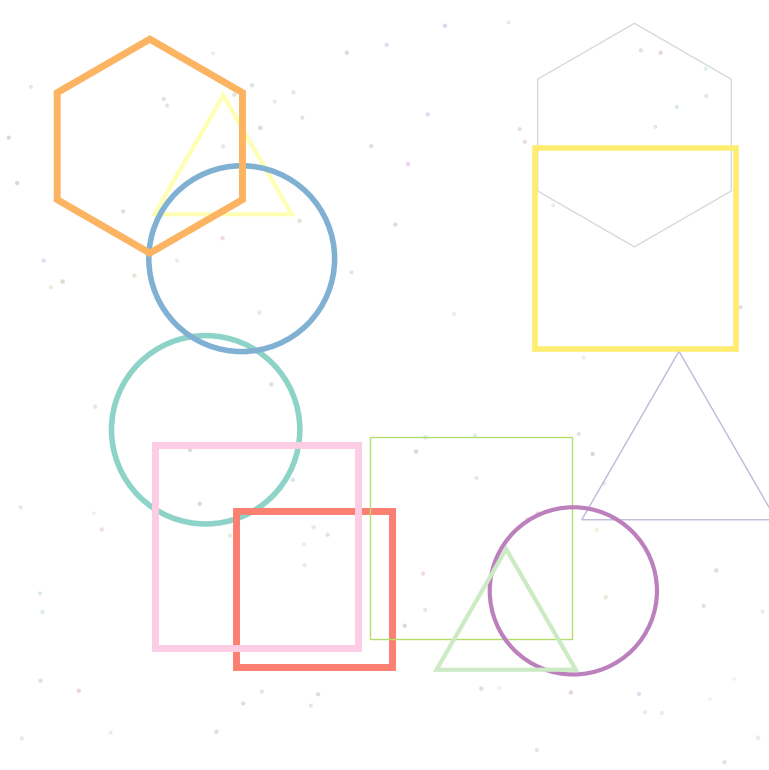[{"shape": "circle", "thickness": 2, "radius": 0.61, "center": [0.267, 0.442]}, {"shape": "triangle", "thickness": 1.5, "radius": 0.51, "center": [0.29, 0.773]}, {"shape": "triangle", "thickness": 0.5, "radius": 0.73, "center": [0.882, 0.398]}, {"shape": "square", "thickness": 2.5, "radius": 0.51, "center": [0.407, 0.235]}, {"shape": "circle", "thickness": 2, "radius": 0.6, "center": [0.314, 0.664]}, {"shape": "hexagon", "thickness": 2.5, "radius": 0.69, "center": [0.195, 0.81]}, {"shape": "square", "thickness": 0.5, "radius": 0.66, "center": [0.612, 0.301]}, {"shape": "square", "thickness": 2.5, "radius": 0.66, "center": [0.333, 0.29]}, {"shape": "hexagon", "thickness": 0.5, "radius": 0.73, "center": [0.824, 0.825]}, {"shape": "circle", "thickness": 1.5, "radius": 0.54, "center": [0.745, 0.233]}, {"shape": "triangle", "thickness": 1.5, "radius": 0.52, "center": [0.657, 0.182]}, {"shape": "square", "thickness": 2, "radius": 0.65, "center": [0.826, 0.677]}]